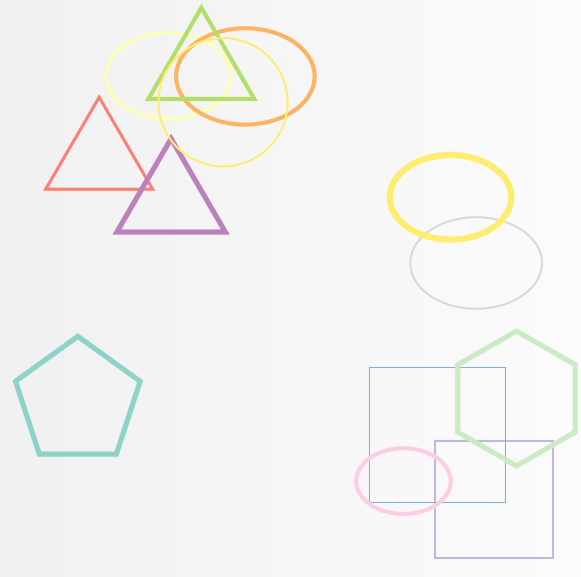[{"shape": "pentagon", "thickness": 2.5, "radius": 0.56, "center": [0.134, 0.304]}, {"shape": "oval", "thickness": 1.5, "radius": 0.54, "center": [0.29, 0.868]}, {"shape": "square", "thickness": 1, "radius": 0.51, "center": [0.849, 0.134]}, {"shape": "triangle", "thickness": 1.5, "radius": 0.53, "center": [0.171, 0.725]}, {"shape": "square", "thickness": 0.5, "radius": 0.59, "center": [0.752, 0.246]}, {"shape": "oval", "thickness": 2, "radius": 0.6, "center": [0.422, 0.867]}, {"shape": "triangle", "thickness": 2, "radius": 0.53, "center": [0.346, 0.88]}, {"shape": "oval", "thickness": 2, "radius": 0.41, "center": [0.694, 0.166]}, {"shape": "oval", "thickness": 1, "radius": 0.57, "center": [0.819, 0.544]}, {"shape": "triangle", "thickness": 2.5, "radius": 0.54, "center": [0.294, 0.651]}, {"shape": "hexagon", "thickness": 2.5, "radius": 0.58, "center": [0.889, 0.309]}, {"shape": "oval", "thickness": 3, "radius": 0.52, "center": [0.775, 0.658]}, {"shape": "circle", "thickness": 1, "radius": 0.56, "center": [0.384, 0.822]}]